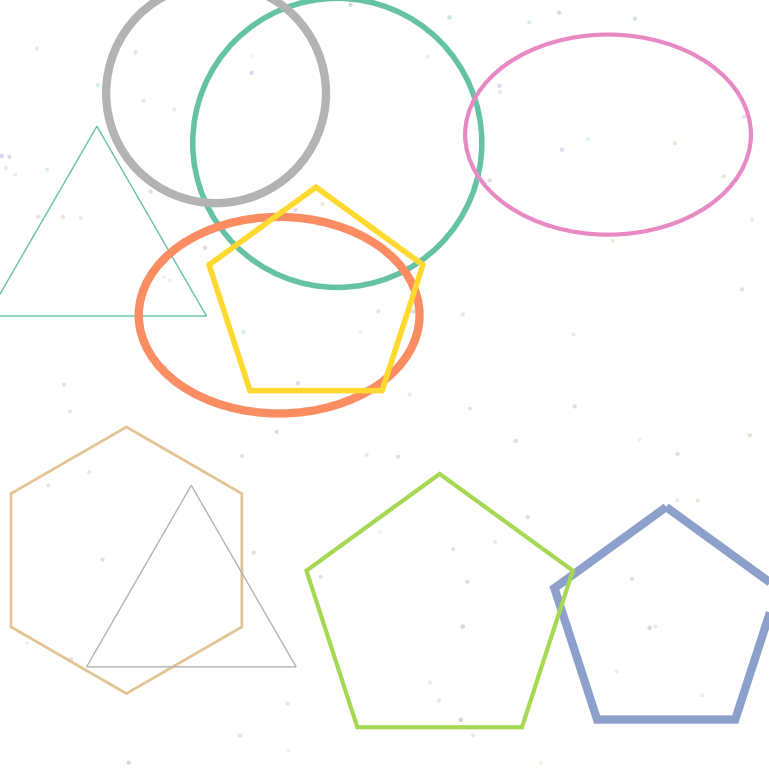[{"shape": "triangle", "thickness": 0.5, "radius": 0.82, "center": [0.126, 0.672]}, {"shape": "circle", "thickness": 2, "radius": 0.94, "center": [0.438, 0.814]}, {"shape": "oval", "thickness": 3, "radius": 0.91, "center": [0.362, 0.591]}, {"shape": "pentagon", "thickness": 3, "radius": 0.76, "center": [0.865, 0.189]}, {"shape": "oval", "thickness": 1.5, "radius": 0.93, "center": [0.79, 0.825]}, {"shape": "pentagon", "thickness": 1.5, "radius": 0.91, "center": [0.571, 0.203]}, {"shape": "pentagon", "thickness": 2, "radius": 0.73, "center": [0.41, 0.611]}, {"shape": "hexagon", "thickness": 1, "radius": 0.87, "center": [0.164, 0.272]}, {"shape": "circle", "thickness": 3, "radius": 0.71, "center": [0.281, 0.879]}, {"shape": "triangle", "thickness": 0.5, "radius": 0.79, "center": [0.248, 0.213]}]